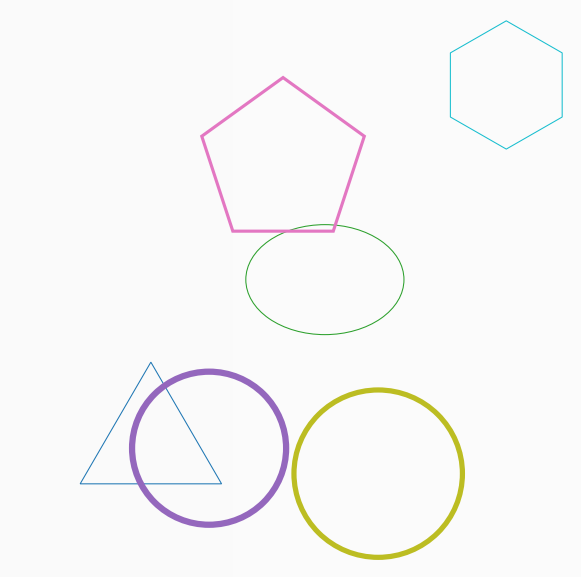[{"shape": "triangle", "thickness": 0.5, "radius": 0.7, "center": [0.26, 0.232]}, {"shape": "oval", "thickness": 0.5, "radius": 0.68, "center": [0.559, 0.515]}, {"shape": "circle", "thickness": 3, "radius": 0.66, "center": [0.36, 0.223]}, {"shape": "pentagon", "thickness": 1.5, "radius": 0.74, "center": [0.487, 0.718]}, {"shape": "circle", "thickness": 2.5, "radius": 0.72, "center": [0.651, 0.179]}, {"shape": "hexagon", "thickness": 0.5, "radius": 0.56, "center": [0.871, 0.852]}]